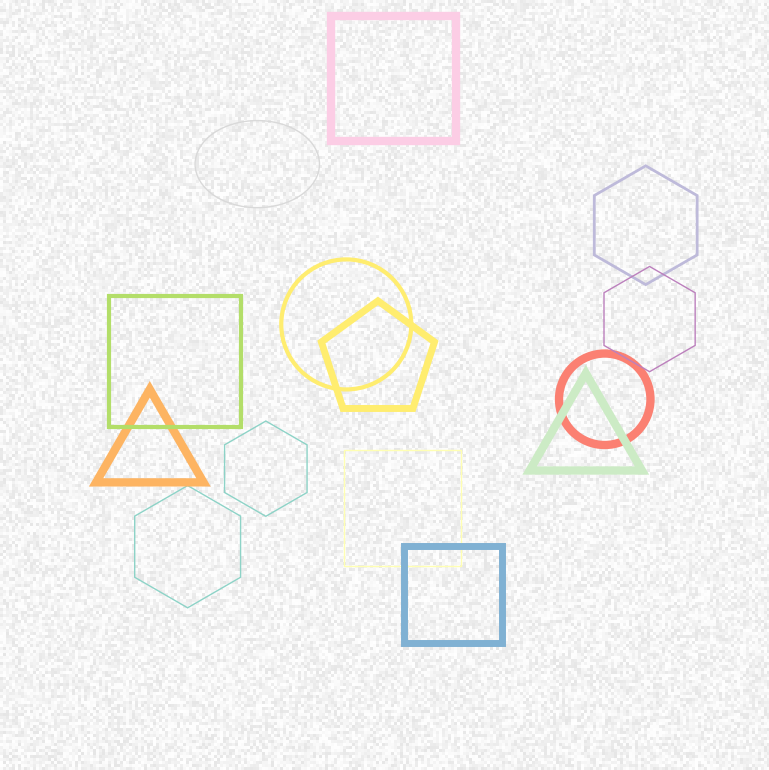[{"shape": "hexagon", "thickness": 0.5, "radius": 0.4, "center": [0.244, 0.29]}, {"shape": "hexagon", "thickness": 0.5, "radius": 0.31, "center": [0.345, 0.391]}, {"shape": "square", "thickness": 0.5, "radius": 0.38, "center": [0.523, 0.34]}, {"shape": "hexagon", "thickness": 1, "radius": 0.39, "center": [0.839, 0.707]}, {"shape": "circle", "thickness": 3, "radius": 0.3, "center": [0.785, 0.481]}, {"shape": "square", "thickness": 2.5, "radius": 0.32, "center": [0.589, 0.228]}, {"shape": "triangle", "thickness": 3, "radius": 0.4, "center": [0.195, 0.414]}, {"shape": "square", "thickness": 1.5, "radius": 0.43, "center": [0.227, 0.53]}, {"shape": "square", "thickness": 3, "radius": 0.41, "center": [0.511, 0.898]}, {"shape": "oval", "thickness": 0.5, "radius": 0.4, "center": [0.334, 0.787]}, {"shape": "hexagon", "thickness": 0.5, "radius": 0.34, "center": [0.844, 0.586]}, {"shape": "triangle", "thickness": 3, "radius": 0.42, "center": [0.761, 0.431]}, {"shape": "pentagon", "thickness": 2.5, "radius": 0.39, "center": [0.491, 0.532]}, {"shape": "circle", "thickness": 1.5, "radius": 0.42, "center": [0.45, 0.579]}]